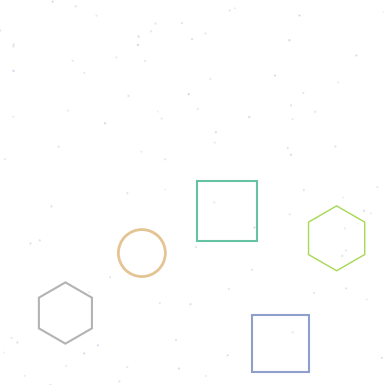[{"shape": "square", "thickness": 1.5, "radius": 0.39, "center": [0.589, 0.451]}, {"shape": "square", "thickness": 1.5, "radius": 0.37, "center": [0.729, 0.107]}, {"shape": "hexagon", "thickness": 1, "radius": 0.42, "center": [0.874, 0.381]}, {"shape": "circle", "thickness": 2, "radius": 0.31, "center": [0.368, 0.343]}, {"shape": "hexagon", "thickness": 1.5, "radius": 0.4, "center": [0.17, 0.187]}]